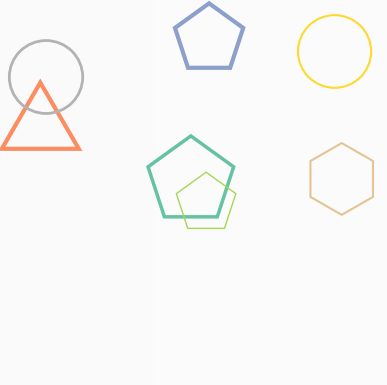[{"shape": "pentagon", "thickness": 2.5, "radius": 0.58, "center": [0.493, 0.531]}, {"shape": "triangle", "thickness": 3, "radius": 0.57, "center": [0.104, 0.671]}, {"shape": "pentagon", "thickness": 3, "radius": 0.46, "center": [0.54, 0.899]}, {"shape": "pentagon", "thickness": 1, "radius": 0.4, "center": [0.532, 0.472]}, {"shape": "circle", "thickness": 1.5, "radius": 0.47, "center": [0.863, 0.866]}, {"shape": "hexagon", "thickness": 1.5, "radius": 0.47, "center": [0.882, 0.535]}, {"shape": "circle", "thickness": 2, "radius": 0.47, "center": [0.119, 0.8]}]